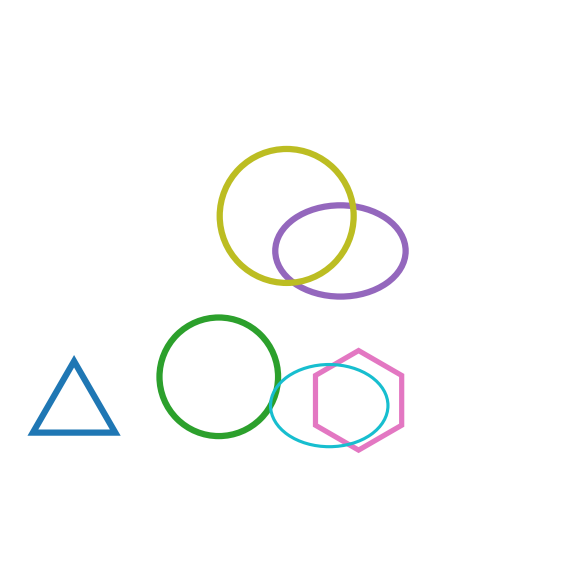[{"shape": "triangle", "thickness": 3, "radius": 0.41, "center": [0.128, 0.291]}, {"shape": "circle", "thickness": 3, "radius": 0.51, "center": [0.379, 0.347]}, {"shape": "oval", "thickness": 3, "radius": 0.56, "center": [0.59, 0.565]}, {"shape": "hexagon", "thickness": 2.5, "radius": 0.43, "center": [0.621, 0.306]}, {"shape": "circle", "thickness": 3, "radius": 0.58, "center": [0.496, 0.625]}, {"shape": "oval", "thickness": 1.5, "radius": 0.51, "center": [0.57, 0.297]}]